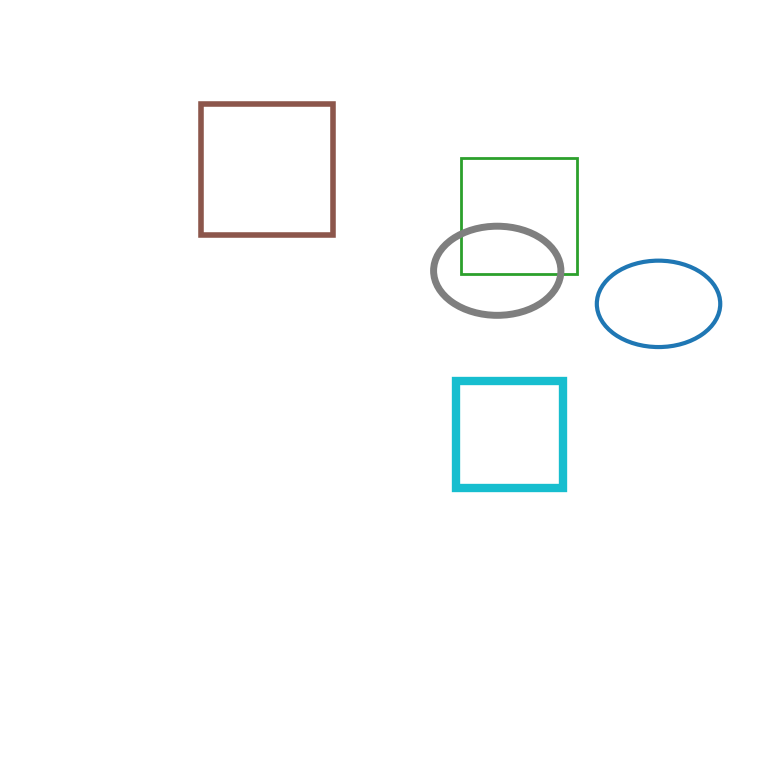[{"shape": "oval", "thickness": 1.5, "radius": 0.4, "center": [0.855, 0.605]}, {"shape": "square", "thickness": 1, "radius": 0.38, "center": [0.674, 0.72]}, {"shape": "square", "thickness": 2, "radius": 0.43, "center": [0.346, 0.78]}, {"shape": "oval", "thickness": 2.5, "radius": 0.41, "center": [0.646, 0.648]}, {"shape": "square", "thickness": 3, "radius": 0.35, "center": [0.661, 0.435]}]